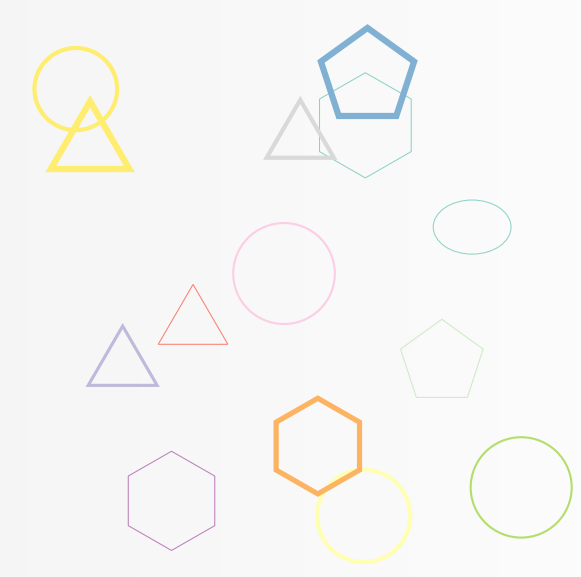[{"shape": "oval", "thickness": 0.5, "radius": 0.33, "center": [0.812, 0.606]}, {"shape": "hexagon", "thickness": 0.5, "radius": 0.46, "center": [0.629, 0.782]}, {"shape": "circle", "thickness": 2, "radius": 0.4, "center": [0.626, 0.106]}, {"shape": "triangle", "thickness": 1.5, "radius": 0.34, "center": [0.211, 0.366]}, {"shape": "triangle", "thickness": 0.5, "radius": 0.35, "center": [0.332, 0.438]}, {"shape": "pentagon", "thickness": 3, "radius": 0.42, "center": [0.632, 0.866]}, {"shape": "hexagon", "thickness": 2.5, "radius": 0.41, "center": [0.547, 0.227]}, {"shape": "circle", "thickness": 1, "radius": 0.43, "center": [0.897, 0.155]}, {"shape": "circle", "thickness": 1, "radius": 0.44, "center": [0.489, 0.525]}, {"shape": "triangle", "thickness": 2, "radius": 0.33, "center": [0.517, 0.759]}, {"shape": "hexagon", "thickness": 0.5, "radius": 0.43, "center": [0.295, 0.132]}, {"shape": "pentagon", "thickness": 0.5, "radius": 0.37, "center": [0.76, 0.372]}, {"shape": "triangle", "thickness": 3, "radius": 0.39, "center": [0.155, 0.745]}, {"shape": "circle", "thickness": 2, "radius": 0.36, "center": [0.13, 0.845]}]